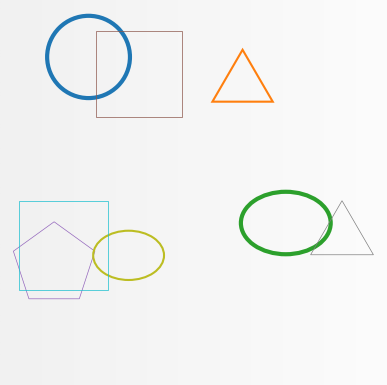[{"shape": "circle", "thickness": 3, "radius": 0.53, "center": [0.229, 0.852]}, {"shape": "triangle", "thickness": 1.5, "radius": 0.45, "center": [0.626, 0.781]}, {"shape": "oval", "thickness": 3, "radius": 0.58, "center": [0.738, 0.421]}, {"shape": "pentagon", "thickness": 0.5, "radius": 0.55, "center": [0.14, 0.313]}, {"shape": "square", "thickness": 0.5, "radius": 0.56, "center": [0.358, 0.808]}, {"shape": "triangle", "thickness": 0.5, "radius": 0.47, "center": [0.883, 0.385]}, {"shape": "oval", "thickness": 1.5, "radius": 0.46, "center": [0.332, 0.337]}, {"shape": "square", "thickness": 0.5, "radius": 0.57, "center": [0.165, 0.362]}]